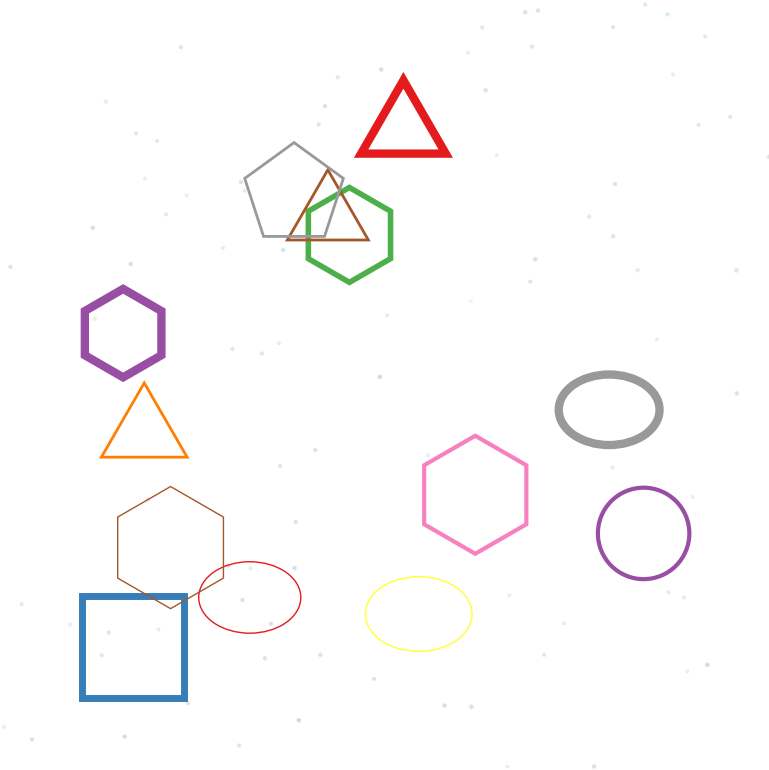[{"shape": "oval", "thickness": 0.5, "radius": 0.33, "center": [0.324, 0.224]}, {"shape": "triangle", "thickness": 3, "radius": 0.32, "center": [0.524, 0.832]}, {"shape": "square", "thickness": 2.5, "radius": 0.33, "center": [0.172, 0.16]}, {"shape": "hexagon", "thickness": 2, "radius": 0.31, "center": [0.454, 0.695]}, {"shape": "hexagon", "thickness": 3, "radius": 0.29, "center": [0.16, 0.567]}, {"shape": "circle", "thickness": 1.5, "radius": 0.3, "center": [0.836, 0.307]}, {"shape": "triangle", "thickness": 1, "radius": 0.32, "center": [0.187, 0.438]}, {"shape": "oval", "thickness": 0.5, "radius": 0.35, "center": [0.544, 0.203]}, {"shape": "triangle", "thickness": 1, "radius": 0.3, "center": [0.426, 0.719]}, {"shape": "hexagon", "thickness": 0.5, "radius": 0.4, "center": [0.222, 0.289]}, {"shape": "hexagon", "thickness": 1.5, "radius": 0.38, "center": [0.617, 0.357]}, {"shape": "pentagon", "thickness": 1, "radius": 0.34, "center": [0.382, 0.747]}, {"shape": "oval", "thickness": 3, "radius": 0.33, "center": [0.791, 0.468]}]